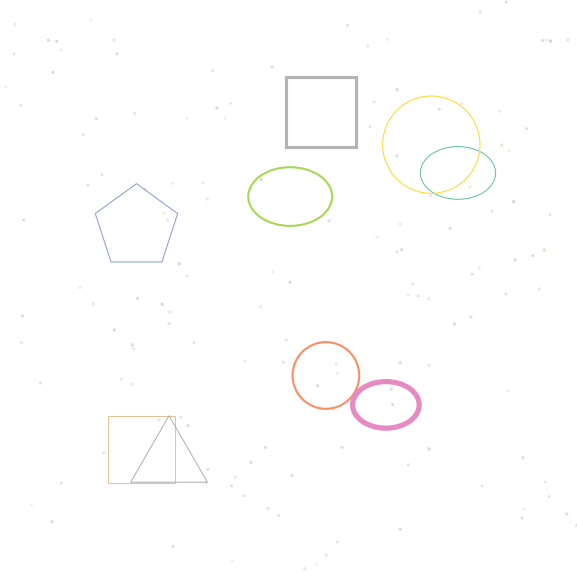[{"shape": "oval", "thickness": 0.5, "radius": 0.33, "center": [0.793, 0.7]}, {"shape": "circle", "thickness": 1, "radius": 0.29, "center": [0.564, 0.349]}, {"shape": "pentagon", "thickness": 0.5, "radius": 0.37, "center": [0.236, 0.606]}, {"shape": "oval", "thickness": 2.5, "radius": 0.29, "center": [0.668, 0.298]}, {"shape": "oval", "thickness": 1, "radius": 0.36, "center": [0.502, 0.659]}, {"shape": "circle", "thickness": 0.5, "radius": 0.42, "center": [0.747, 0.749]}, {"shape": "square", "thickness": 0.5, "radius": 0.29, "center": [0.244, 0.221]}, {"shape": "square", "thickness": 1.5, "radius": 0.3, "center": [0.556, 0.805]}, {"shape": "triangle", "thickness": 0.5, "radius": 0.38, "center": [0.293, 0.203]}]